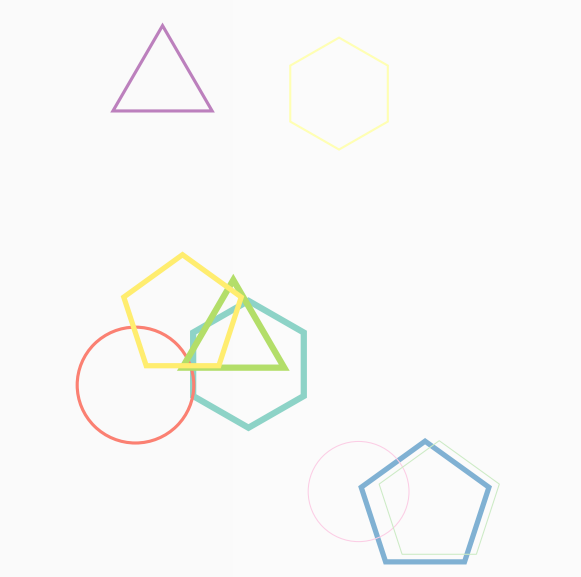[{"shape": "hexagon", "thickness": 3, "radius": 0.55, "center": [0.427, 0.368]}, {"shape": "hexagon", "thickness": 1, "radius": 0.48, "center": [0.583, 0.837]}, {"shape": "circle", "thickness": 1.5, "radius": 0.5, "center": [0.233, 0.332]}, {"shape": "pentagon", "thickness": 2.5, "radius": 0.58, "center": [0.731, 0.12]}, {"shape": "triangle", "thickness": 3, "radius": 0.51, "center": [0.401, 0.413]}, {"shape": "circle", "thickness": 0.5, "radius": 0.43, "center": [0.617, 0.148]}, {"shape": "triangle", "thickness": 1.5, "radius": 0.49, "center": [0.28, 0.856]}, {"shape": "pentagon", "thickness": 0.5, "radius": 0.54, "center": [0.756, 0.127]}, {"shape": "pentagon", "thickness": 2.5, "radius": 0.53, "center": [0.314, 0.452]}]